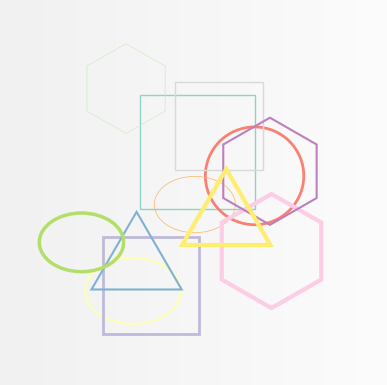[{"shape": "square", "thickness": 1, "radius": 0.74, "center": [0.51, 0.606]}, {"shape": "oval", "thickness": 1.5, "radius": 0.61, "center": [0.343, 0.244]}, {"shape": "square", "thickness": 2, "radius": 0.62, "center": [0.39, 0.259]}, {"shape": "circle", "thickness": 2, "radius": 0.63, "center": [0.657, 0.543]}, {"shape": "triangle", "thickness": 1.5, "radius": 0.67, "center": [0.352, 0.315]}, {"shape": "oval", "thickness": 0.5, "radius": 0.52, "center": [0.503, 0.469]}, {"shape": "oval", "thickness": 2.5, "radius": 0.54, "center": [0.21, 0.371]}, {"shape": "hexagon", "thickness": 3, "radius": 0.74, "center": [0.701, 0.348]}, {"shape": "square", "thickness": 1, "radius": 0.57, "center": [0.564, 0.672]}, {"shape": "hexagon", "thickness": 1.5, "radius": 0.7, "center": [0.697, 0.555]}, {"shape": "hexagon", "thickness": 0.5, "radius": 0.58, "center": [0.325, 0.77]}, {"shape": "triangle", "thickness": 3, "radius": 0.66, "center": [0.584, 0.43]}]